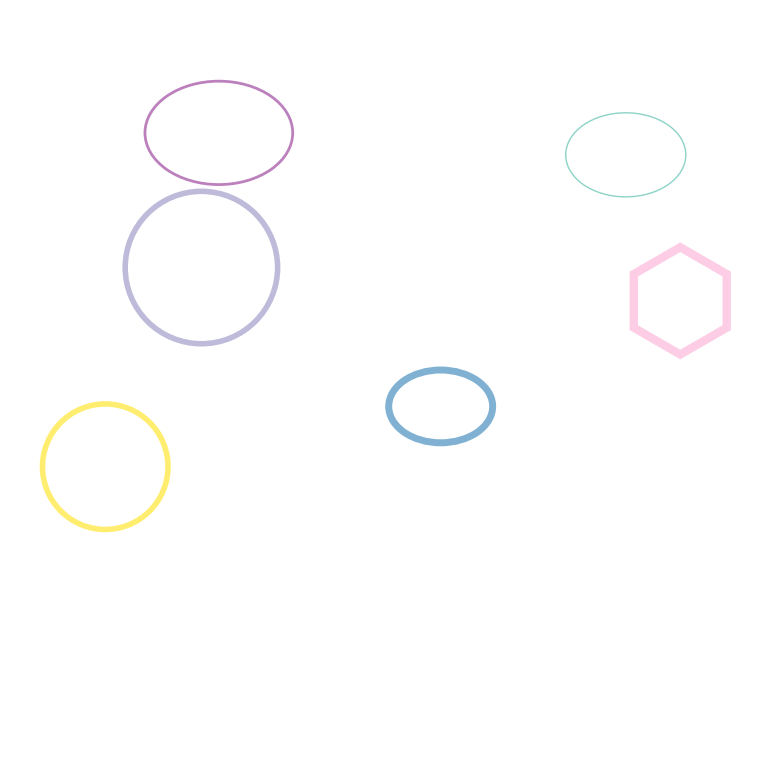[{"shape": "oval", "thickness": 0.5, "radius": 0.39, "center": [0.813, 0.799]}, {"shape": "circle", "thickness": 2, "radius": 0.49, "center": [0.262, 0.653]}, {"shape": "oval", "thickness": 2.5, "radius": 0.34, "center": [0.572, 0.472]}, {"shape": "hexagon", "thickness": 3, "radius": 0.35, "center": [0.883, 0.609]}, {"shape": "oval", "thickness": 1, "radius": 0.48, "center": [0.284, 0.827]}, {"shape": "circle", "thickness": 2, "radius": 0.41, "center": [0.137, 0.394]}]